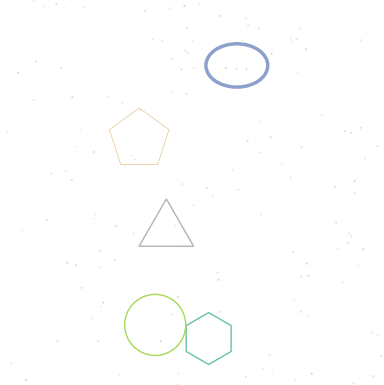[{"shape": "hexagon", "thickness": 1, "radius": 0.34, "center": [0.542, 0.121]}, {"shape": "oval", "thickness": 2.5, "radius": 0.4, "center": [0.615, 0.83]}, {"shape": "circle", "thickness": 1, "radius": 0.4, "center": [0.403, 0.156]}, {"shape": "pentagon", "thickness": 0.5, "radius": 0.41, "center": [0.362, 0.638]}, {"shape": "triangle", "thickness": 1, "radius": 0.41, "center": [0.432, 0.401]}]